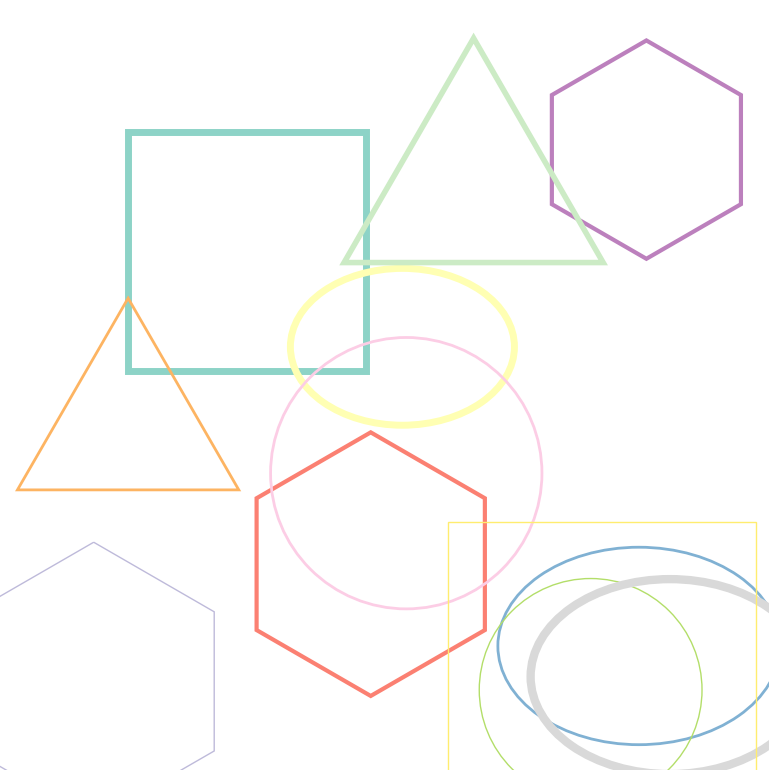[{"shape": "square", "thickness": 2.5, "radius": 0.77, "center": [0.321, 0.674]}, {"shape": "oval", "thickness": 2.5, "radius": 0.73, "center": [0.523, 0.55]}, {"shape": "hexagon", "thickness": 0.5, "radius": 0.9, "center": [0.122, 0.115]}, {"shape": "hexagon", "thickness": 1.5, "radius": 0.86, "center": [0.481, 0.267]}, {"shape": "oval", "thickness": 1, "radius": 0.92, "center": [0.83, 0.161]}, {"shape": "triangle", "thickness": 1, "radius": 0.83, "center": [0.166, 0.447]}, {"shape": "circle", "thickness": 0.5, "radius": 0.72, "center": [0.767, 0.104]}, {"shape": "circle", "thickness": 1, "radius": 0.88, "center": [0.528, 0.385]}, {"shape": "oval", "thickness": 3, "radius": 0.9, "center": [0.87, 0.121]}, {"shape": "hexagon", "thickness": 1.5, "radius": 0.71, "center": [0.839, 0.806]}, {"shape": "triangle", "thickness": 2, "radius": 0.97, "center": [0.615, 0.756]}, {"shape": "square", "thickness": 0.5, "radius": 1.0, "center": [0.782, 0.122]}]